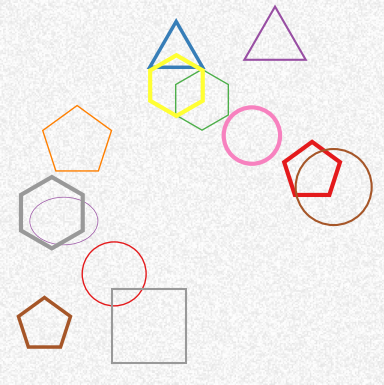[{"shape": "circle", "thickness": 1, "radius": 0.42, "center": [0.297, 0.289]}, {"shape": "pentagon", "thickness": 3, "radius": 0.38, "center": [0.811, 0.555]}, {"shape": "triangle", "thickness": 2.5, "radius": 0.4, "center": [0.458, 0.865]}, {"shape": "hexagon", "thickness": 1, "radius": 0.39, "center": [0.525, 0.741]}, {"shape": "oval", "thickness": 0.5, "radius": 0.44, "center": [0.166, 0.426]}, {"shape": "triangle", "thickness": 1.5, "radius": 0.46, "center": [0.714, 0.891]}, {"shape": "pentagon", "thickness": 1, "radius": 0.47, "center": [0.2, 0.632]}, {"shape": "hexagon", "thickness": 3, "radius": 0.39, "center": [0.458, 0.778]}, {"shape": "pentagon", "thickness": 2.5, "radius": 0.36, "center": [0.115, 0.156]}, {"shape": "circle", "thickness": 1.5, "radius": 0.49, "center": [0.867, 0.514]}, {"shape": "circle", "thickness": 3, "radius": 0.37, "center": [0.654, 0.648]}, {"shape": "square", "thickness": 1.5, "radius": 0.48, "center": [0.386, 0.152]}, {"shape": "hexagon", "thickness": 3, "radius": 0.46, "center": [0.135, 0.448]}]